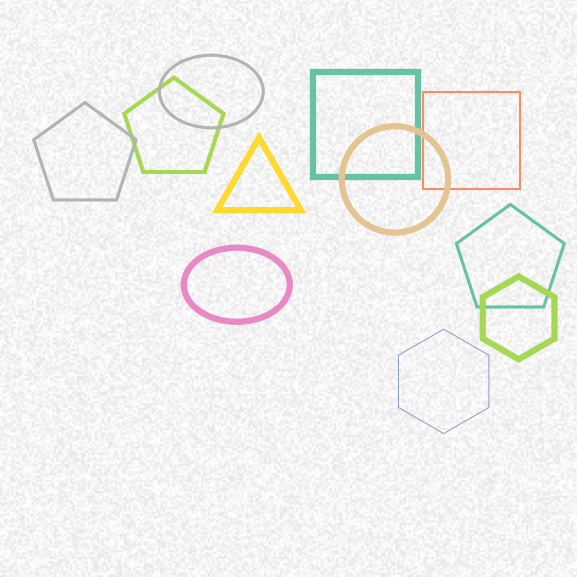[{"shape": "pentagon", "thickness": 1.5, "radius": 0.49, "center": [0.884, 0.547]}, {"shape": "square", "thickness": 3, "radius": 0.46, "center": [0.633, 0.784]}, {"shape": "square", "thickness": 1, "radius": 0.42, "center": [0.816, 0.755]}, {"shape": "hexagon", "thickness": 0.5, "radius": 0.45, "center": [0.768, 0.339]}, {"shape": "oval", "thickness": 3, "radius": 0.46, "center": [0.41, 0.506]}, {"shape": "pentagon", "thickness": 2, "radius": 0.45, "center": [0.301, 0.774]}, {"shape": "hexagon", "thickness": 3, "radius": 0.36, "center": [0.898, 0.449]}, {"shape": "triangle", "thickness": 3, "radius": 0.42, "center": [0.449, 0.677]}, {"shape": "circle", "thickness": 3, "radius": 0.46, "center": [0.684, 0.688]}, {"shape": "oval", "thickness": 1.5, "radius": 0.45, "center": [0.366, 0.841]}, {"shape": "pentagon", "thickness": 1.5, "radius": 0.47, "center": [0.147, 0.728]}]